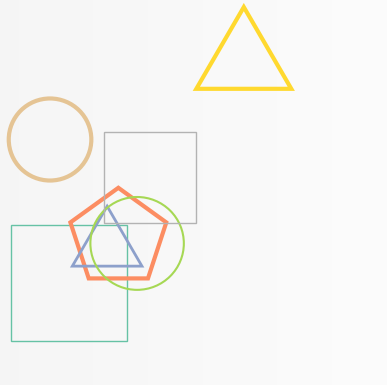[{"shape": "square", "thickness": 1, "radius": 0.75, "center": [0.178, 0.265]}, {"shape": "pentagon", "thickness": 3, "radius": 0.65, "center": [0.305, 0.382]}, {"shape": "triangle", "thickness": 2, "radius": 0.52, "center": [0.276, 0.361]}, {"shape": "circle", "thickness": 1.5, "radius": 0.6, "center": [0.354, 0.368]}, {"shape": "triangle", "thickness": 3, "radius": 0.71, "center": [0.629, 0.84]}, {"shape": "circle", "thickness": 3, "radius": 0.53, "center": [0.129, 0.638]}, {"shape": "square", "thickness": 1, "radius": 0.59, "center": [0.387, 0.539]}]